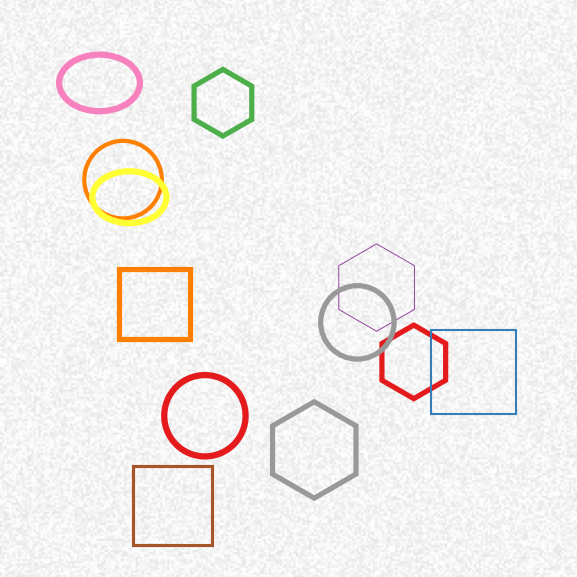[{"shape": "circle", "thickness": 3, "radius": 0.35, "center": [0.355, 0.279]}, {"shape": "hexagon", "thickness": 2.5, "radius": 0.32, "center": [0.717, 0.373]}, {"shape": "square", "thickness": 1, "radius": 0.37, "center": [0.82, 0.355]}, {"shape": "hexagon", "thickness": 2.5, "radius": 0.29, "center": [0.386, 0.821]}, {"shape": "hexagon", "thickness": 0.5, "radius": 0.38, "center": [0.652, 0.501]}, {"shape": "circle", "thickness": 2, "radius": 0.34, "center": [0.213, 0.688]}, {"shape": "square", "thickness": 2.5, "radius": 0.3, "center": [0.267, 0.472]}, {"shape": "oval", "thickness": 3, "radius": 0.32, "center": [0.224, 0.658]}, {"shape": "square", "thickness": 1.5, "radius": 0.34, "center": [0.299, 0.124]}, {"shape": "oval", "thickness": 3, "radius": 0.35, "center": [0.172, 0.856]}, {"shape": "circle", "thickness": 2.5, "radius": 0.32, "center": [0.619, 0.441]}, {"shape": "hexagon", "thickness": 2.5, "radius": 0.42, "center": [0.544, 0.22]}]